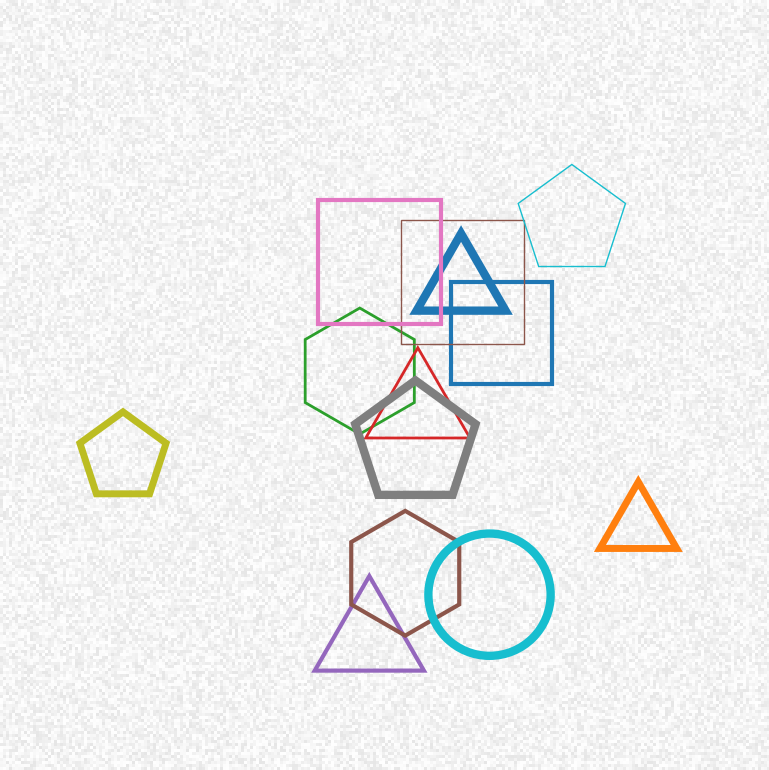[{"shape": "triangle", "thickness": 3, "radius": 0.33, "center": [0.599, 0.63]}, {"shape": "square", "thickness": 1.5, "radius": 0.33, "center": [0.651, 0.568]}, {"shape": "triangle", "thickness": 2.5, "radius": 0.29, "center": [0.829, 0.317]}, {"shape": "hexagon", "thickness": 1, "radius": 0.41, "center": [0.467, 0.518]}, {"shape": "triangle", "thickness": 1, "radius": 0.39, "center": [0.543, 0.47]}, {"shape": "triangle", "thickness": 1.5, "radius": 0.41, "center": [0.48, 0.17]}, {"shape": "square", "thickness": 0.5, "radius": 0.4, "center": [0.601, 0.634]}, {"shape": "hexagon", "thickness": 1.5, "radius": 0.4, "center": [0.526, 0.256]}, {"shape": "square", "thickness": 1.5, "radius": 0.4, "center": [0.493, 0.66]}, {"shape": "pentagon", "thickness": 3, "radius": 0.41, "center": [0.539, 0.424]}, {"shape": "pentagon", "thickness": 2.5, "radius": 0.29, "center": [0.16, 0.406]}, {"shape": "circle", "thickness": 3, "radius": 0.4, "center": [0.636, 0.228]}, {"shape": "pentagon", "thickness": 0.5, "radius": 0.37, "center": [0.743, 0.713]}]